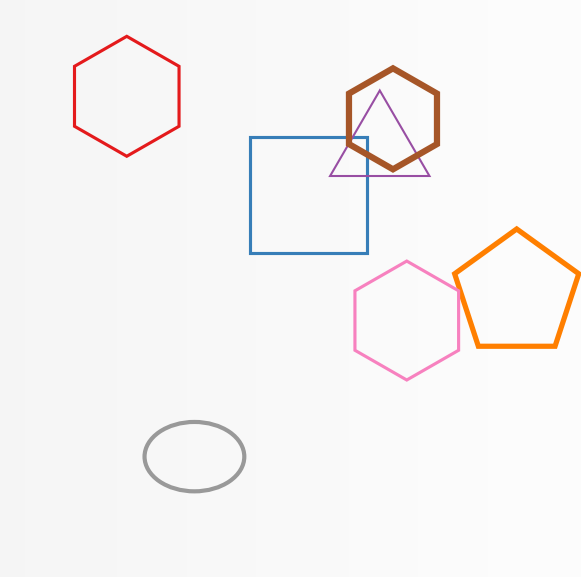[{"shape": "hexagon", "thickness": 1.5, "radius": 0.52, "center": [0.218, 0.832]}, {"shape": "square", "thickness": 1.5, "radius": 0.5, "center": [0.531, 0.661]}, {"shape": "triangle", "thickness": 1, "radius": 0.49, "center": [0.653, 0.744]}, {"shape": "pentagon", "thickness": 2.5, "radius": 0.56, "center": [0.889, 0.49]}, {"shape": "hexagon", "thickness": 3, "radius": 0.44, "center": [0.676, 0.793]}, {"shape": "hexagon", "thickness": 1.5, "radius": 0.51, "center": [0.7, 0.444]}, {"shape": "oval", "thickness": 2, "radius": 0.43, "center": [0.334, 0.208]}]